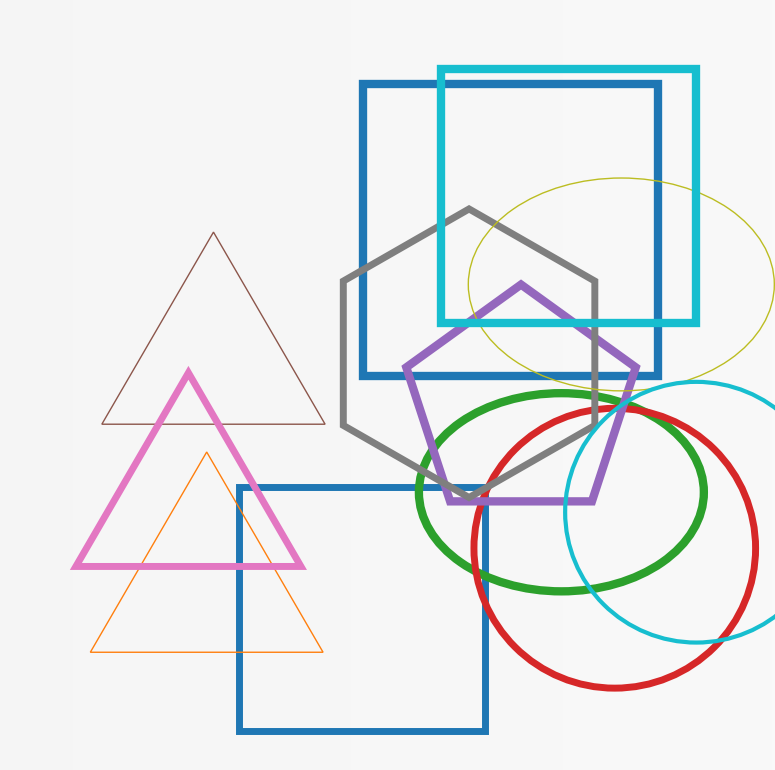[{"shape": "square", "thickness": 3, "radius": 0.95, "center": [0.659, 0.701]}, {"shape": "square", "thickness": 2.5, "radius": 0.79, "center": [0.467, 0.21]}, {"shape": "triangle", "thickness": 0.5, "radius": 0.87, "center": [0.267, 0.24]}, {"shape": "oval", "thickness": 3, "radius": 0.92, "center": [0.724, 0.361]}, {"shape": "circle", "thickness": 2.5, "radius": 0.91, "center": [0.793, 0.288]}, {"shape": "pentagon", "thickness": 3, "radius": 0.78, "center": [0.672, 0.475]}, {"shape": "triangle", "thickness": 0.5, "radius": 0.83, "center": [0.275, 0.532]}, {"shape": "triangle", "thickness": 2.5, "radius": 0.84, "center": [0.243, 0.348]}, {"shape": "hexagon", "thickness": 2.5, "radius": 0.94, "center": [0.605, 0.541]}, {"shape": "oval", "thickness": 0.5, "radius": 0.99, "center": [0.802, 0.631]}, {"shape": "circle", "thickness": 1.5, "radius": 0.85, "center": [0.899, 0.335]}, {"shape": "square", "thickness": 3, "radius": 0.82, "center": [0.734, 0.745]}]